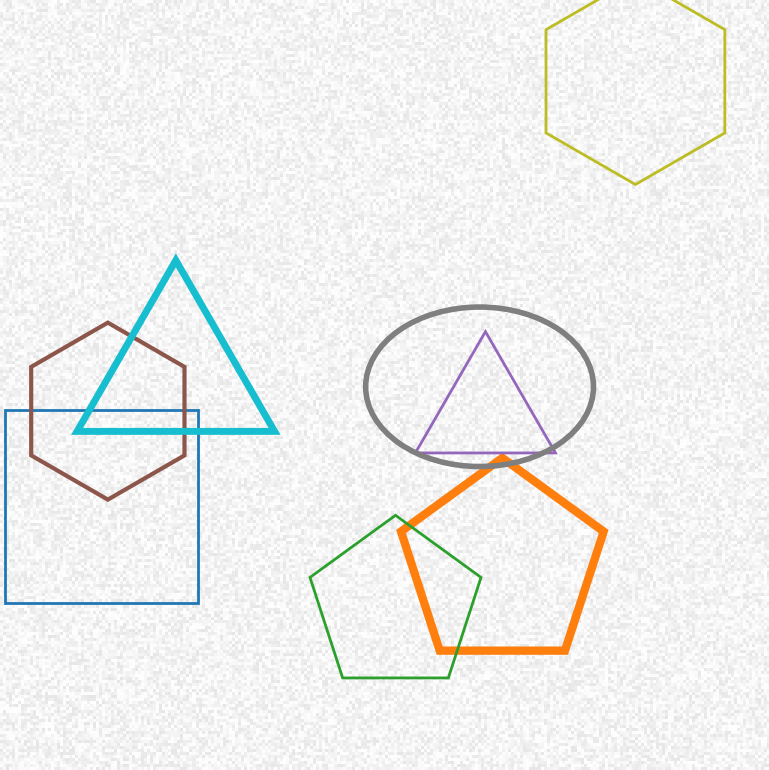[{"shape": "square", "thickness": 1, "radius": 0.63, "center": [0.132, 0.342]}, {"shape": "pentagon", "thickness": 3, "radius": 0.69, "center": [0.652, 0.267]}, {"shape": "pentagon", "thickness": 1, "radius": 0.58, "center": [0.514, 0.214]}, {"shape": "triangle", "thickness": 1, "radius": 0.53, "center": [0.63, 0.464]}, {"shape": "hexagon", "thickness": 1.5, "radius": 0.57, "center": [0.14, 0.466]}, {"shape": "oval", "thickness": 2, "radius": 0.74, "center": [0.623, 0.498]}, {"shape": "hexagon", "thickness": 1, "radius": 0.67, "center": [0.825, 0.894]}, {"shape": "triangle", "thickness": 2.5, "radius": 0.74, "center": [0.228, 0.514]}]